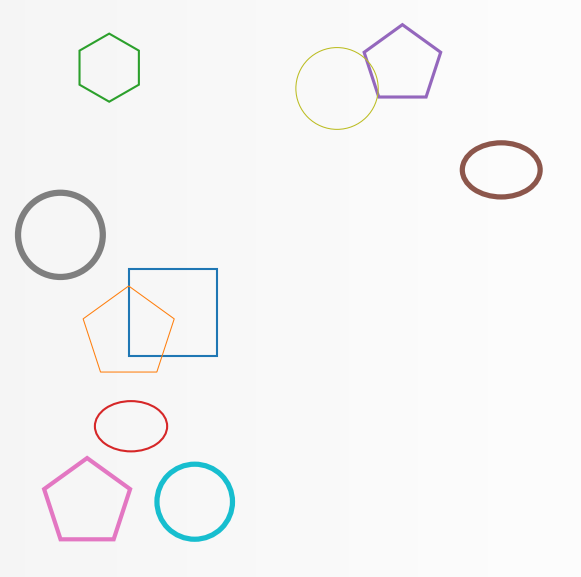[{"shape": "square", "thickness": 1, "radius": 0.38, "center": [0.298, 0.458]}, {"shape": "pentagon", "thickness": 0.5, "radius": 0.41, "center": [0.221, 0.422]}, {"shape": "hexagon", "thickness": 1, "radius": 0.29, "center": [0.188, 0.882]}, {"shape": "oval", "thickness": 1, "radius": 0.31, "center": [0.225, 0.261]}, {"shape": "pentagon", "thickness": 1.5, "radius": 0.35, "center": [0.692, 0.887]}, {"shape": "oval", "thickness": 2.5, "radius": 0.33, "center": [0.862, 0.705]}, {"shape": "pentagon", "thickness": 2, "radius": 0.39, "center": [0.15, 0.128]}, {"shape": "circle", "thickness": 3, "radius": 0.36, "center": [0.104, 0.592]}, {"shape": "circle", "thickness": 0.5, "radius": 0.35, "center": [0.58, 0.846]}, {"shape": "circle", "thickness": 2.5, "radius": 0.32, "center": [0.335, 0.13]}]